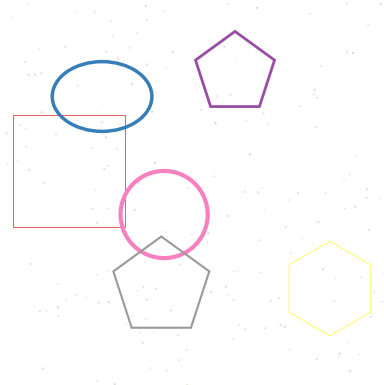[{"shape": "square", "thickness": 0.5, "radius": 0.73, "center": [0.18, 0.556]}, {"shape": "oval", "thickness": 2.5, "radius": 0.65, "center": [0.265, 0.749]}, {"shape": "pentagon", "thickness": 2, "radius": 0.54, "center": [0.61, 0.81]}, {"shape": "hexagon", "thickness": 0.5, "radius": 0.61, "center": [0.857, 0.251]}, {"shape": "circle", "thickness": 3, "radius": 0.57, "center": [0.426, 0.443]}, {"shape": "pentagon", "thickness": 1.5, "radius": 0.65, "center": [0.419, 0.255]}]